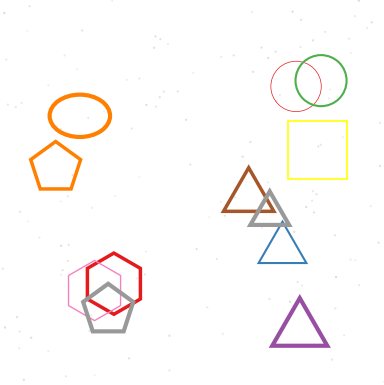[{"shape": "circle", "thickness": 0.5, "radius": 0.33, "center": [0.769, 0.776]}, {"shape": "hexagon", "thickness": 2.5, "radius": 0.4, "center": [0.296, 0.263]}, {"shape": "triangle", "thickness": 1.5, "radius": 0.36, "center": [0.734, 0.353]}, {"shape": "circle", "thickness": 1.5, "radius": 0.33, "center": [0.834, 0.791]}, {"shape": "triangle", "thickness": 3, "radius": 0.41, "center": [0.779, 0.143]}, {"shape": "oval", "thickness": 3, "radius": 0.39, "center": [0.207, 0.699]}, {"shape": "pentagon", "thickness": 2.5, "radius": 0.34, "center": [0.145, 0.564]}, {"shape": "square", "thickness": 1.5, "radius": 0.38, "center": [0.824, 0.61]}, {"shape": "triangle", "thickness": 2.5, "radius": 0.38, "center": [0.646, 0.489]}, {"shape": "hexagon", "thickness": 1, "radius": 0.39, "center": [0.246, 0.245]}, {"shape": "triangle", "thickness": 3, "radius": 0.29, "center": [0.701, 0.445]}, {"shape": "pentagon", "thickness": 3, "radius": 0.34, "center": [0.281, 0.195]}]